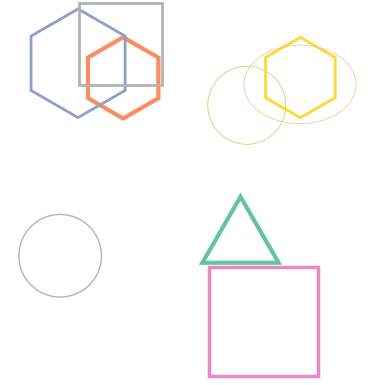[{"shape": "triangle", "thickness": 3, "radius": 0.57, "center": [0.625, 0.375]}, {"shape": "hexagon", "thickness": 3, "radius": 0.53, "center": [0.32, 0.798]}, {"shape": "hexagon", "thickness": 2, "radius": 0.71, "center": [0.203, 0.836]}, {"shape": "square", "thickness": 2.5, "radius": 0.71, "center": [0.685, 0.165]}, {"shape": "circle", "thickness": 0.5, "radius": 0.51, "center": [0.641, 0.727]}, {"shape": "hexagon", "thickness": 2, "radius": 0.52, "center": [0.78, 0.799]}, {"shape": "oval", "thickness": 0.5, "radius": 0.73, "center": [0.779, 0.781]}, {"shape": "square", "thickness": 2, "radius": 0.54, "center": [0.313, 0.886]}, {"shape": "circle", "thickness": 1, "radius": 0.54, "center": [0.156, 0.336]}]